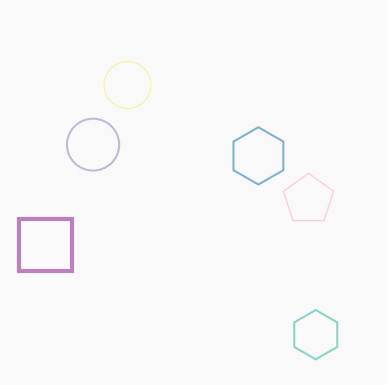[{"shape": "hexagon", "thickness": 1.5, "radius": 0.32, "center": [0.815, 0.131]}, {"shape": "circle", "thickness": 1.5, "radius": 0.34, "center": [0.24, 0.624]}, {"shape": "hexagon", "thickness": 1.5, "radius": 0.37, "center": [0.667, 0.595]}, {"shape": "pentagon", "thickness": 1, "radius": 0.34, "center": [0.796, 0.482]}, {"shape": "square", "thickness": 3, "radius": 0.34, "center": [0.117, 0.363]}, {"shape": "circle", "thickness": 0.5, "radius": 0.3, "center": [0.329, 0.779]}]